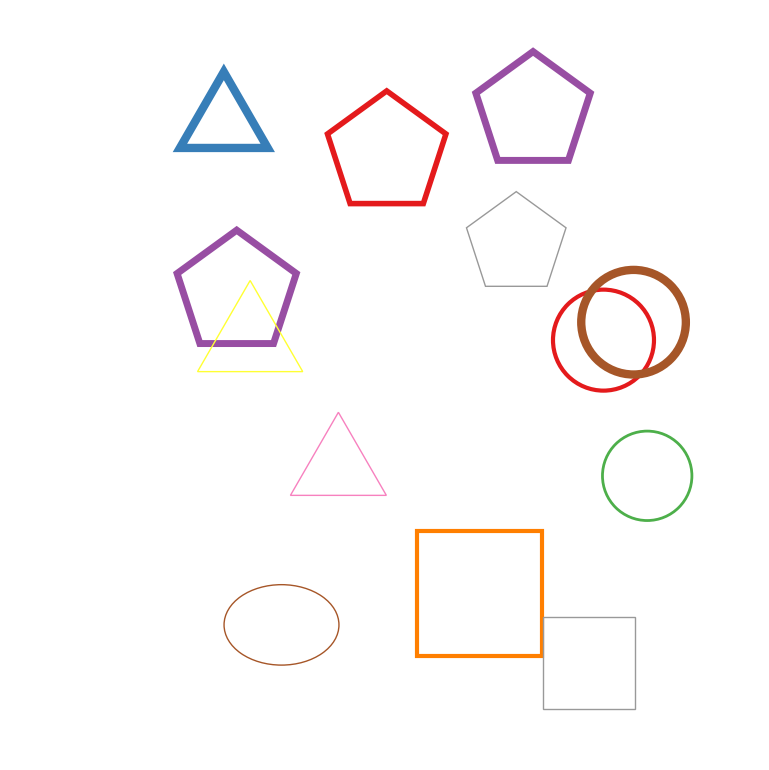[{"shape": "circle", "thickness": 1.5, "radius": 0.33, "center": [0.784, 0.558]}, {"shape": "pentagon", "thickness": 2, "radius": 0.4, "center": [0.502, 0.801]}, {"shape": "triangle", "thickness": 3, "radius": 0.33, "center": [0.291, 0.841]}, {"shape": "circle", "thickness": 1, "radius": 0.29, "center": [0.841, 0.382]}, {"shape": "pentagon", "thickness": 2.5, "radius": 0.39, "center": [0.692, 0.855]}, {"shape": "pentagon", "thickness": 2.5, "radius": 0.41, "center": [0.307, 0.62]}, {"shape": "square", "thickness": 1.5, "radius": 0.41, "center": [0.622, 0.229]}, {"shape": "triangle", "thickness": 0.5, "radius": 0.39, "center": [0.325, 0.557]}, {"shape": "circle", "thickness": 3, "radius": 0.34, "center": [0.823, 0.582]}, {"shape": "oval", "thickness": 0.5, "radius": 0.37, "center": [0.366, 0.188]}, {"shape": "triangle", "thickness": 0.5, "radius": 0.36, "center": [0.439, 0.393]}, {"shape": "square", "thickness": 0.5, "radius": 0.3, "center": [0.765, 0.139]}, {"shape": "pentagon", "thickness": 0.5, "radius": 0.34, "center": [0.67, 0.683]}]